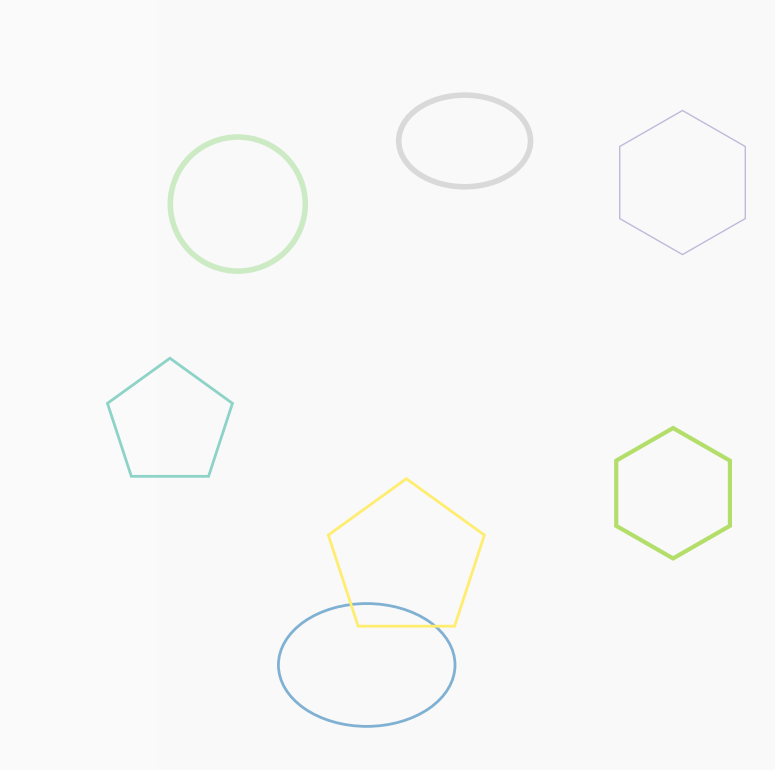[{"shape": "pentagon", "thickness": 1, "radius": 0.42, "center": [0.219, 0.45]}, {"shape": "hexagon", "thickness": 0.5, "radius": 0.47, "center": [0.881, 0.763]}, {"shape": "oval", "thickness": 1, "radius": 0.57, "center": [0.473, 0.136]}, {"shape": "hexagon", "thickness": 1.5, "radius": 0.42, "center": [0.868, 0.359]}, {"shape": "oval", "thickness": 2, "radius": 0.43, "center": [0.6, 0.817]}, {"shape": "circle", "thickness": 2, "radius": 0.44, "center": [0.307, 0.735]}, {"shape": "pentagon", "thickness": 1, "radius": 0.53, "center": [0.524, 0.272]}]